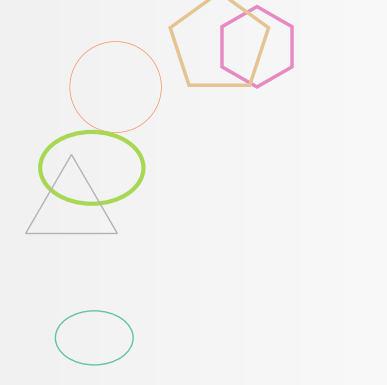[{"shape": "oval", "thickness": 1, "radius": 0.5, "center": [0.243, 0.122]}, {"shape": "circle", "thickness": 0.5, "radius": 0.59, "center": [0.298, 0.774]}, {"shape": "hexagon", "thickness": 2.5, "radius": 0.52, "center": [0.663, 0.879]}, {"shape": "oval", "thickness": 3, "radius": 0.67, "center": [0.237, 0.564]}, {"shape": "pentagon", "thickness": 2.5, "radius": 0.67, "center": [0.566, 0.887]}, {"shape": "triangle", "thickness": 1, "radius": 0.68, "center": [0.185, 0.462]}]